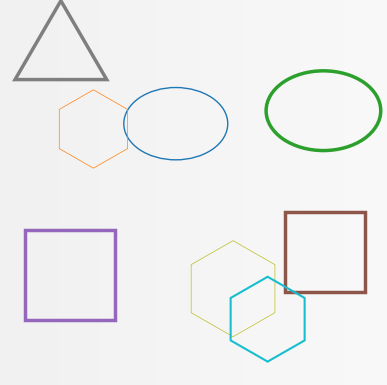[{"shape": "oval", "thickness": 1, "radius": 0.67, "center": [0.454, 0.679]}, {"shape": "hexagon", "thickness": 0.5, "radius": 0.51, "center": [0.241, 0.665]}, {"shape": "oval", "thickness": 2.5, "radius": 0.74, "center": [0.835, 0.712]}, {"shape": "square", "thickness": 2.5, "radius": 0.58, "center": [0.181, 0.286]}, {"shape": "square", "thickness": 2.5, "radius": 0.52, "center": [0.838, 0.345]}, {"shape": "triangle", "thickness": 2.5, "radius": 0.68, "center": [0.157, 0.862]}, {"shape": "hexagon", "thickness": 0.5, "radius": 0.62, "center": [0.601, 0.25]}, {"shape": "hexagon", "thickness": 1.5, "radius": 0.55, "center": [0.691, 0.171]}]